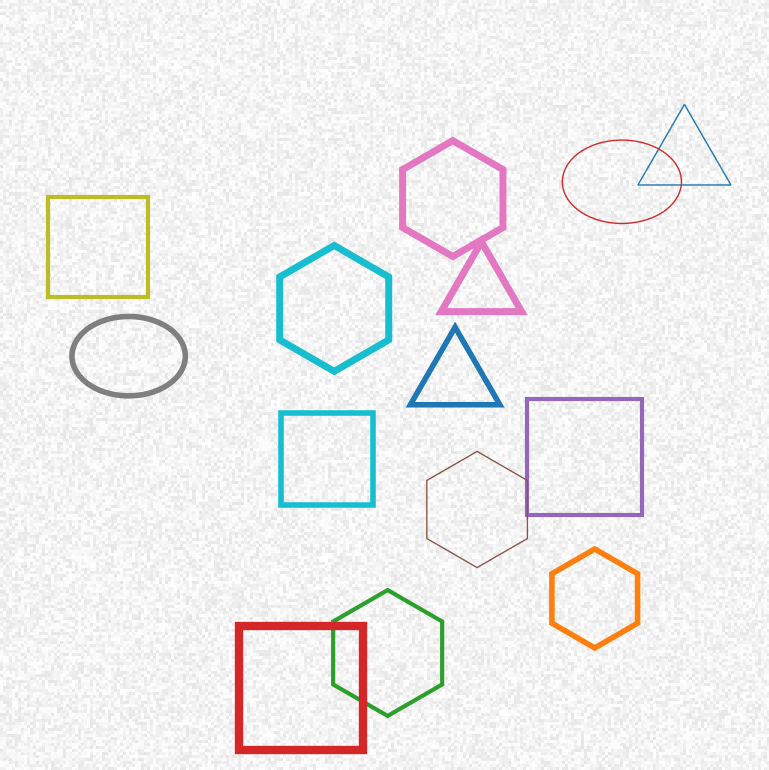[{"shape": "triangle", "thickness": 0.5, "radius": 0.35, "center": [0.889, 0.795]}, {"shape": "triangle", "thickness": 2, "radius": 0.34, "center": [0.591, 0.508]}, {"shape": "hexagon", "thickness": 2, "radius": 0.32, "center": [0.772, 0.223]}, {"shape": "hexagon", "thickness": 1.5, "radius": 0.41, "center": [0.503, 0.152]}, {"shape": "square", "thickness": 3, "radius": 0.4, "center": [0.391, 0.107]}, {"shape": "oval", "thickness": 0.5, "radius": 0.39, "center": [0.808, 0.764]}, {"shape": "square", "thickness": 1.5, "radius": 0.38, "center": [0.759, 0.407]}, {"shape": "hexagon", "thickness": 0.5, "radius": 0.38, "center": [0.62, 0.338]}, {"shape": "hexagon", "thickness": 2.5, "radius": 0.38, "center": [0.588, 0.742]}, {"shape": "triangle", "thickness": 2.5, "radius": 0.3, "center": [0.625, 0.625]}, {"shape": "oval", "thickness": 2, "radius": 0.37, "center": [0.167, 0.537]}, {"shape": "square", "thickness": 1.5, "radius": 0.33, "center": [0.127, 0.68]}, {"shape": "hexagon", "thickness": 2.5, "radius": 0.41, "center": [0.434, 0.599]}, {"shape": "square", "thickness": 2, "radius": 0.3, "center": [0.425, 0.404]}]